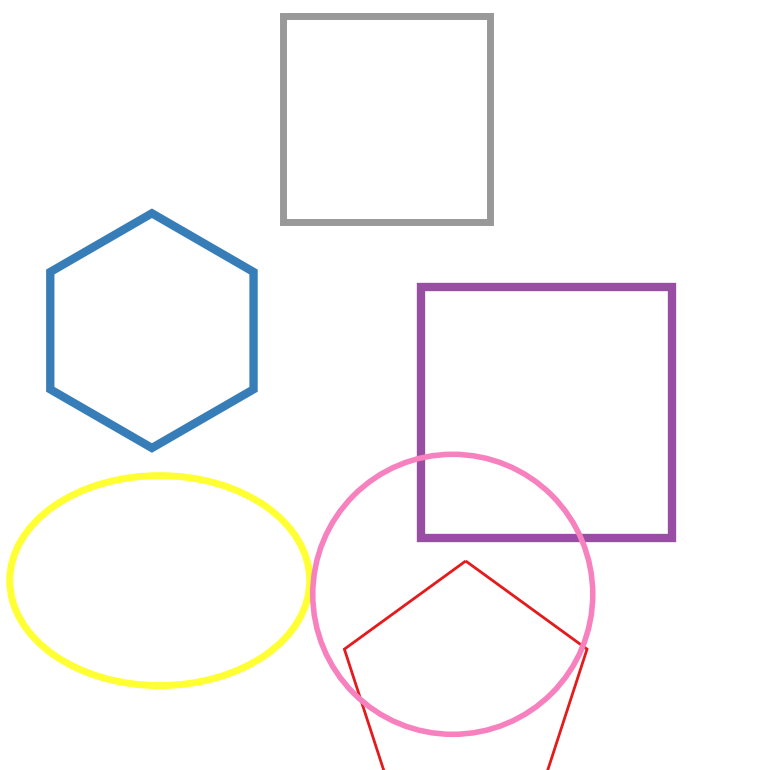[{"shape": "pentagon", "thickness": 1, "radius": 0.83, "center": [0.605, 0.106]}, {"shape": "hexagon", "thickness": 3, "radius": 0.76, "center": [0.197, 0.571]}, {"shape": "square", "thickness": 3, "radius": 0.81, "center": [0.709, 0.464]}, {"shape": "oval", "thickness": 2.5, "radius": 0.97, "center": [0.207, 0.246]}, {"shape": "circle", "thickness": 2, "radius": 0.91, "center": [0.588, 0.228]}, {"shape": "square", "thickness": 2.5, "radius": 0.67, "center": [0.502, 0.846]}]